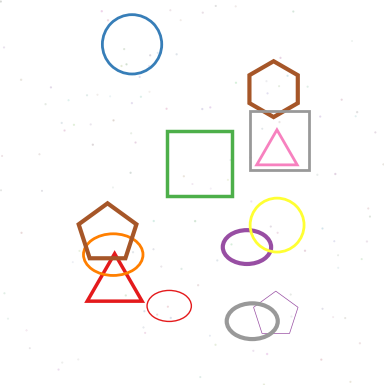[{"shape": "triangle", "thickness": 2.5, "radius": 0.41, "center": [0.298, 0.259]}, {"shape": "oval", "thickness": 1, "radius": 0.29, "center": [0.44, 0.205]}, {"shape": "circle", "thickness": 2, "radius": 0.39, "center": [0.343, 0.885]}, {"shape": "square", "thickness": 2.5, "radius": 0.42, "center": [0.518, 0.575]}, {"shape": "pentagon", "thickness": 0.5, "radius": 0.3, "center": [0.716, 0.183]}, {"shape": "oval", "thickness": 3, "radius": 0.31, "center": [0.641, 0.358]}, {"shape": "oval", "thickness": 2, "radius": 0.39, "center": [0.294, 0.339]}, {"shape": "circle", "thickness": 2, "radius": 0.35, "center": [0.72, 0.415]}, {"shape": "pentagon", "thickness": 3, "radius": 0.39, "center": [0.279, 0.393]}, {"shape": "hexagon", "thickness": 3, "radius": 0.36, "center": [0.711, 0.768]}, {"shape": "triangle", "thickness": 2, "radius": 0.3, "center": [0.719, 0.602]}, {"shape": "square", "thickness": 2, "radius": 0.38, "center": [0.727, 0.636]}, {"shape": "oval", "thickness": 3, "radius": 0.33, "center": [0.655, 0.166]}]